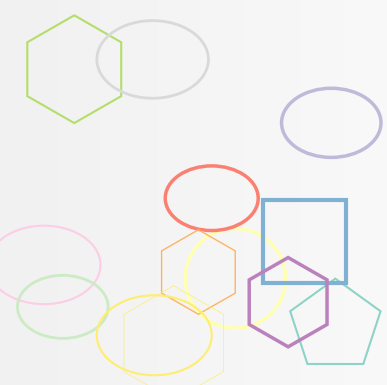[{"shape": "pentagon", "thickness": 1.5, "radius": 0.61, "center": [0.865, 0.154]}, {"shape": "circle", "thickness": 2.5, "radius": 0.65, "center": [0.608, 0.277]}, {"shape": "oval", "thickness": 2.5, "radius": 0.64, "center": [0.855, 0.681]}, {"shape": "oval", "thickness": 2.5, "radius": 0.6, "center": [0.546, 0.485]}, {"shape": "square", "thickness": 3, "radius": 0.53, "center": [0.785, 0.373]}, {"shape": "hexagon", "thickness": 1, "radius": 0.55, "center": [0.512, 0.294]}, {"shape": "hexagon", "thickness": 1.5, "radius": 0.7, "center": [0.192, 0.82]}, {"shape": "oval", "thickness": 1.5, "radius": 0.73, "center": [0.114, 0.312]}, {"shape": "oval", "thickness": 2, "radius": 0.72, "center": [0.394, 0.846]}, {"shape": "hexagon", "thickness": 2.5, "radius": 0.58, "center": [0.744, 0.215]}, {"shape": "oval", "thickness": 2, "radius": 0.59, "center": [0.162, 0.203]}, {"shape": "hexagon", "thickness": 0.5, "radius": 0.74, "center": [0.449, 0.109]}, {"shape": "oval", "thickness": 1.5, "radius": 0.74, "center": [0.398, 0.129]}]